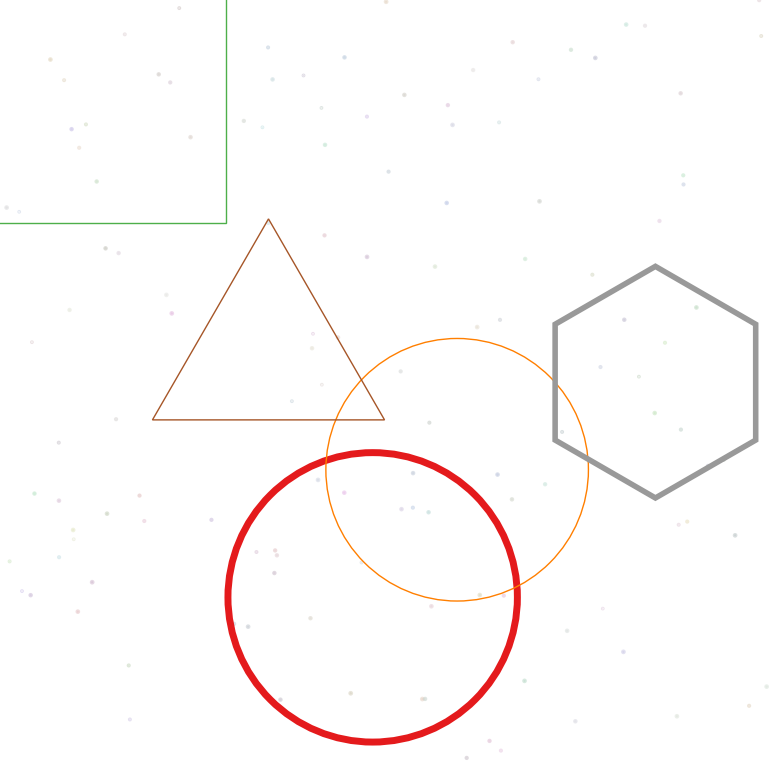[{"shape": "circle", "thickness": 2.5, "radius": 0.94, "center": [0.484, 0.224]}, {"shape": "square", "thickness": 0.5, "radius": 0.85, "center": [0.123, 0.882]}, {"shape": "circle", "thickness": 0.5, "radius": 0.85, "center": [0.594, 0.39]}, {"shape": "triangle", "thickness": 0.5, "radius": 0.87, "center": [0.349, 0.542]}, {"shape": "hexagon", "thickness": 2, "radius": 0.75, "center": [0.851, 0.504]}]